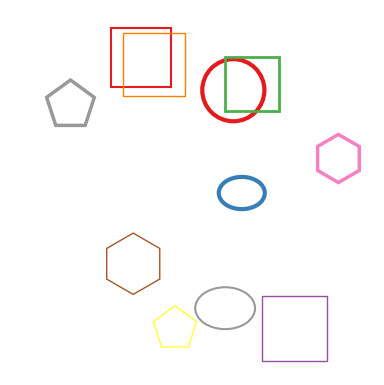[{"shape": "circle", "thickness": 3, "radius": 0.4, "center": [0.606, 0.766]}, {"shape": "square", "thickness": 1.5, "radius": 0.39, "center": [0.367, 0.851]}, {"shape": "oval", "thickness": 3, "radius": 0.3, "center": [0.628, 0.499]}, {"shape": "square", "thickness": 2, "radius": 0.35, "center": [0.655, 0.782]}, {"shape": "square", "thickness": 1, "radius": 0.42, "center": [0.766, 0.146]}, {"shape": "square", "thickness": 1, "radius": 0.4, "center": [0.401, 0.833]}, {"shape": "pentagon", "thickness": 1, "radius": 0.29, "center": [0.455, 0.147]}, {"shape": "hexagon", "thickness": 1, "radius": 0.4, "center": [0.346, 0.315]}, {"shape": "hexagon", "thickness": 2.5, "radius": 0.31, "center": [0.879, 0.588]}, {"shape": "oval", "thickness": 1.5, "radius": 0.39, "center": [0.585, 0.2]}, {"shape": "pentagon", "thickness": 2.5, "radius": 0.33, "center": [0.183, 0.727]}]